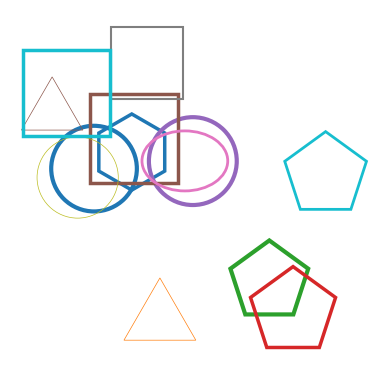[{"shape": "hexagon", "thickness": 2.5, "radius": 0.49, "center": [0.342, 0.605]}, {"shape": "circle", "thickness": 3, "radius": 0.56, "center": [0.244, 0.562]}, {"shape": "triangle", "thickness": 0.5, "radius": 0.54, "center": [0.415, 0.17]}, {"shape": "pentagon", "thickness": 3, "radius": 0.53, "center": [0.7, 0.269]}, {"shape": "pentagon", "thickness": 2.5, "radius": 0.58, "center": [0.761, 0.191]}, {"shape": "circle", "thickness": 3, "radius": 0.57, "center": [0.501, 0.582]}, {"shape": "triangle", "thickness": 0.5, "radius": 0.46, "center": [0.135, 0.708]}, {"shape": "square", "thickness": 2.5, "radius": 0.57, "center": [0.348, 0.64]}, {"shape": "oval", "thickness": 2, "radius": 0.56, "center": [0.48, 0.582]}, {"shape": "square", "thickness": 1.5, "radius": 0.47, "center": [0.381, 0.837]}, {"shape": "circle", "thickness": 0.5, "radius": 0.53, "center": [0.202, 0.539]}, {"shape": "square", "thickness": 2.5, "radius": 0.56, "center": [0.173, 0.758]}, {"shape": "pentagon", "thickness": 2, "radius": 0.56, "center": [0.846, 0.547]}]